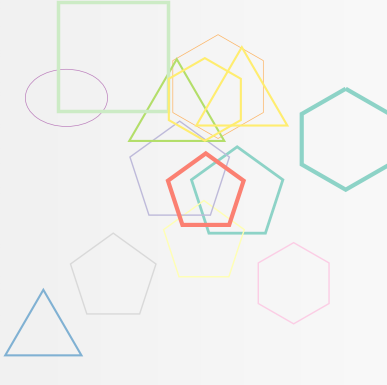[{"shape": "pentagon", "thickness": 2, "radius": 0.62, "center": [0.612, 0.495]}, {"shape": "hexagon", "thickness": 3, "radius": 0.66, "center": [0.892, 0.638]}, {"shape": "pentagon", "thickness": 1, "radius": 0.55, "center": [0.526, 0.37]}, {"shape": "pentagon", "thickness": 1, "radius": 0.67, "center": [0.464, 0.55]}, {"shape": "pentagon", "thickness": 3, "radius": 0.51, "center": [0.531, 0.499]}, {"shape": "triangle", "thickness": 1.5, "radius": 0.57, "center": [0.112, 0.134]}, {"shape": "hexagon", "thickness": 0.5, "radius": 0.67, "center": [0.563, 0.775]}, {"shape": "triangle", "thickness": 1.5, "radius": 0.71, "center": [0.456, 0.705]}, {"shape": "hexagon", "thickness": 1, "radius": 0.53, "center": [0.758, 0.264]}, {"shape": "pentagon", "thickness": 1, "radius": 0.58, "center": [0.292, 0.278]}, {"shape": "oval", "thickness": 0.5, "radius": 0.53, "center": [0.171, 0.746]}, {"shape": "square", "thickness": 2.5, "radius": 0.71, "center": [0.292, 0.853]}, {"shape": "triangle", "thickness": 1.5, "radius": 0.68, "center": [0.624, 0.742]}, {"shape": "hexagon", "thickness": 1.5, "radius": 0.54, "center": [0.529, 0.742]}]